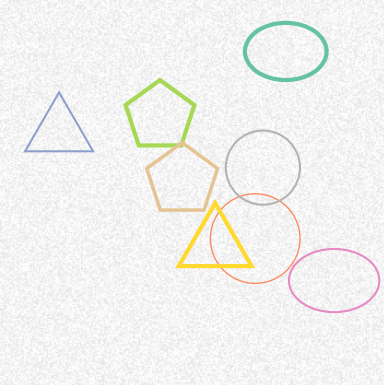[{"shape": "oval", "thickness": 3, "radius": 0.53, "center": [0.742, 0.866]}, {"shape": "circle", "thickness": 1, "radius": 0.58, "center": [0.663, 0.38]}, {"shape": "triangle", "thickness": 1.5, "radius": 0.51, "center": [0.154, 0.658]}, {"shape": "oval", "thickness": 1.5, "radius": 0.59, "center": [0.868, 0.271]}, {"shape": "pentagon", "thickness": 3, "radius": 0.47, "center": [0.416, 0.698]}, {"shape": "triangle", "thickness": 3, "radius": 0.55, "center": [0.559, 0.363]}, {"shape": "pentagon", "thickness": 2.5, "radius": 0.48, "center": [0.473, 0.533]}, {"shape": "circle", "thickness": 1.5, "radius": 0.48, "center": [0.683, 0.565]}]